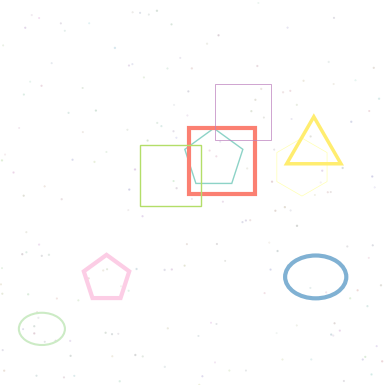[{"shape": "pentagon", "thickness": 1, "radius": 0.4, "center": [0.555, 0.588]}, {"shape": "hexagon", "thickness": 0.5, "radius": 0.38, "center": [0.784, 0.566]}, {"shape": "square", "thickness": 3, "radius": 0.43, "center": [0.577, 0.583]}, {"shape": "oval", "thickness": 3, "radius": 0.4, "center": [0.82, 0.281]}, {"shape": "square", "thickness": 1, "radius": 0.4, "center": [0.442, 0.544]}, {"shape": "pentagon", "thickness": 3, "radius": 0.31, "center": [0.277, 0.276]}, {"shape": "square", "thickness": 0.5, "radius": 0.36, "center": [0.632, 0.71]}, {"shape": "oval", "thickness": 1.5, "radius": 0.3, "center": [0.109, 0.146]}, {"shape": "triangle", "thickness": 2.5, "radius": 0.41, "center": [0.815, 0.615]}]